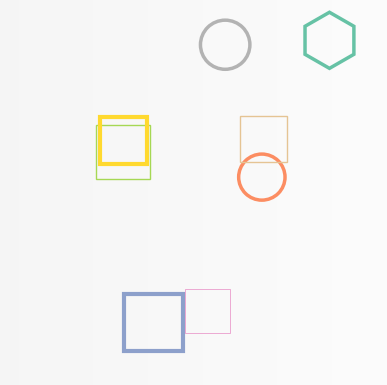[{"shape": "hexagon", "thickness": 2.5, "radius": 0.36, "center": [0.85, 0.895]}, {"shape": "circle", "thickness": 2.5, "radius": 0.3, "center": [0.676, 0.54]}, {"shape": "square", "thickness": 3, "radius": 0.37, "center": [0.396, 0.163]}, {"shape": "square", "thickness": 0.5, "radius": 0.29, "center": [0.536, 0.192]}, {"shape": "square", "thickness": 1, "radius": 0.35, "center": [0.317, 0.605]}, {"shape": "square", "thickness": 3, "radius": 0.31, "center": [0.318, 0.635]}, {"shape": "square", "thickness": 1, "radius": 0.3, "center": [0.68, 0.639]}, {"shape": "circle", "thickness": 2.5, "radius": 0.32, "center": [0.581, 0.884]}]